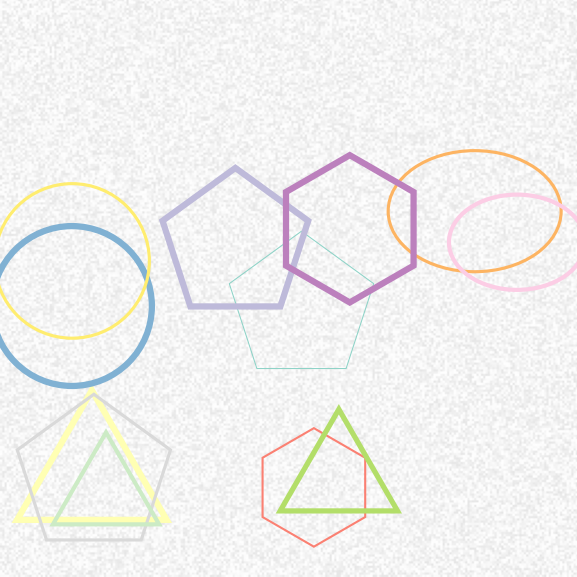[{"shape": "pentagon", "thickness": 0.5, "radius": 0.66, "center": [0.522, 0.467]}, {"shape": "triangle", "thickness": 3, "radius": 0.75, "center": [0.159, 0.174]}, {"shape": "pentagon", "thickness": 3, "radius": 0.66, "center": [0.408, 0.576]}, {"shape": "hexagon", "thickness": 1, "radius": 0.51, "center": [0.544, 0.155]}, {"shape": "circle", "thickness": 3, "radius": 0.69, "center": [0.125, 0.469]}, {"shape": "oval", "thickness": 1.5, "radius": 0.75, "center": [0.822, 0.633]}, {"shape": "triangle", "thickness": 2.5, "radius": 0.59, "center": [0.587, 0.173]}, {"shape": "oval", "thickness": 2, "radius": 0.59, "center": [0.895, 0.58]}, {"shape": "pentagon", "thickness": 1.5, "radius": 0.7, "center": [0.163, 0.177]}, {"shape": "hexagon", "thickness": 3, "radius": 0.64, "center": [0.606, 0.603]}, {"shape": "triangle", "thickness": 2, "radius": 0.53, "center": [0.184, 0.144]}, {"shape": "circle", "thickness": 1.5, "radius": 0.67, "center": [0.125, 0.547]}]